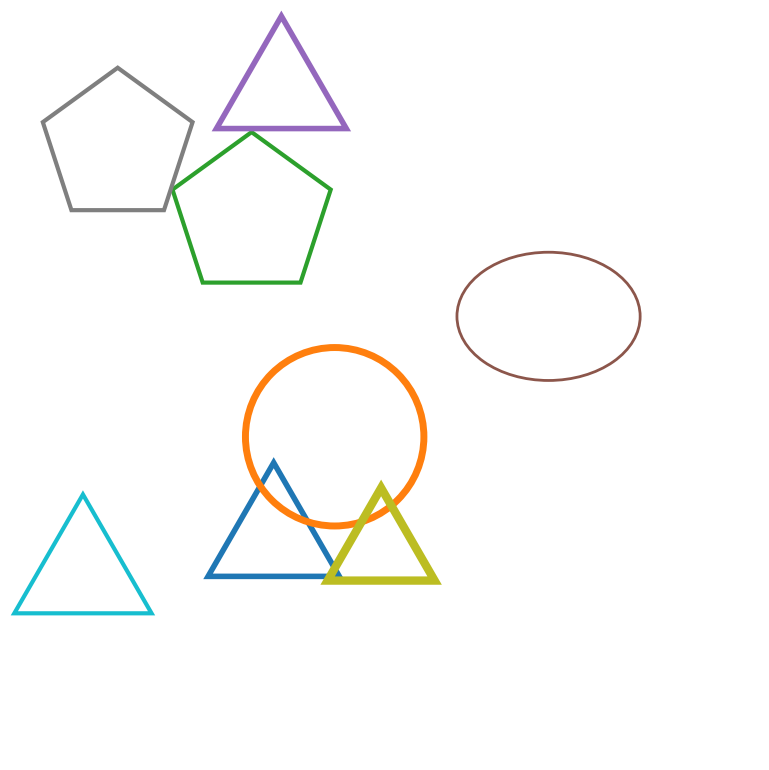[{"shape": "triangle", "thickness": 2, "radius": 0.49, "center": [0.355, 0.301]}, {"shape": "circle", "thickness": 2.5, "radius": 0.58, "center": [0.435, 0.433]}, {"shape": "pentagon", "thickness": 1.5, "radius": 0.54, "center": [0.327, 0.72]}, {"shape": "triangle", "thickness": 2, "radius": 0.49, "center": [0.365, 0.882]}, {"shape": "oval", "thickness": 1, "radius": 0.59, "center": [0.712, 0.589]}, {"shape": "pentagon", "thickness": 1.5, "radius": 0.51, "center": [0.153, 0.81]}, {"shape": "triangle", "thickness": 3, "radius": 0.4, "center": [0.495, 0.286]}, {"shape": "triangle", "thickness": 1.5, "radius": 0.51, "center": [0.108, 0.255]}]